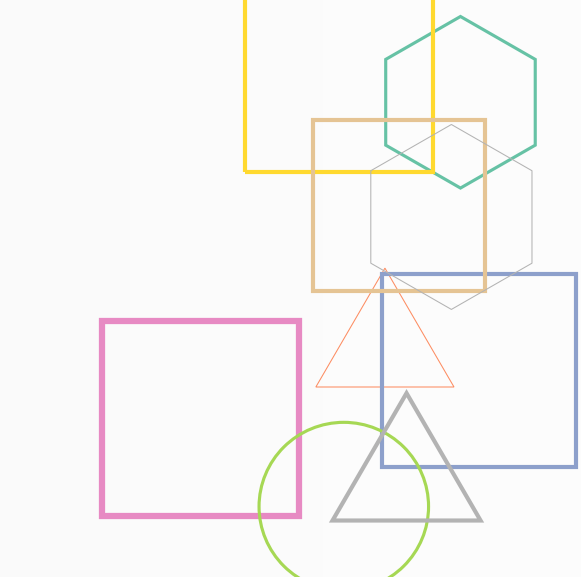[{"shape": "hexagon", "thickness": 1.5, "radius": 0.74, "center": [0.792, 0.822]}, {"shape": "triangle", "thickness": 0.5, "radius": 0.69, "center": [0.662, 0.398]}, {"shape": "square", "thickness": 2, "radius": 0.84, "center": [0.824, 0.357]}, {"shape": "square", "thickness": 3, "radius": 0.84, "center": [0.345, 0.275]}, {"shape": "circle", "thickness": 1.5, "radius": 0.73, "center": [0.591, 0.122]}, {"shape": "square", "thickness": 2, "radius": 0.81, "center": [0.582, 0.862]}, {"shape": "square", "thickness": 2, "radius": 0.74, "center": [0.687, 0.642]}, {"shape": "hexagon", "thickness": 0.5, "radius": 0.8, "center": [0.777, 0.623]}, {"shape": "triangle", "thickness": 2, "radius": 0.74, "center": [0.699, 0.171]}]